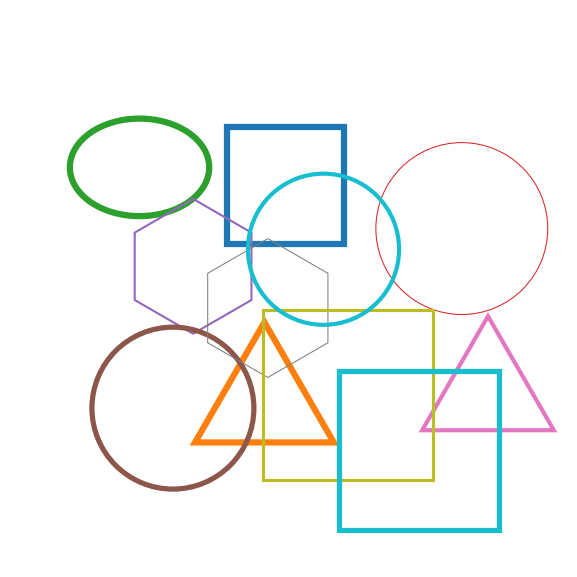[{"shape": "square", "thickness": 3, "radius": 0.5, "center": [0.494, 0.678]}, {"shape": "triangle", "thickness": 3, "radius": 0.69, "center": [0.458, 0.302]}, {"shape": "oval", "thickness": 3, "radius": 0.6, "center": [0.242, 0.709]}, {"shape": "circle", "thickness": 0.5, "radius": 0.74, "center": [0.8, 0.603]}, {"shape": "hexagon", "thickness": 1, "radius": 0.58, "center": [0.334, 0.538]}, {"shape": "circle", "thickness": 2.5, "radius": 0.7, "center": [0.299, 0.292]}, {"shape": "triangle", "thickness": 2, "radius": 0.66, "center": [0.845, 0.32]}, {"shape": "hexagon", "thickness": 0.5, "radius": 0.6, "center": [0.464, 0.466]}, {"shape": "square", "thickness": 1.5, "radius": 0.74, "center": [0.602, 0.315]}, {"shape": "square", "thickness": 2.5, "radius": 0.69, "center": [0.726, 0.219]}, {"shape": "circle", "thickness": 2, "radius": 0.65, "center": [0.56, 0.568]}]